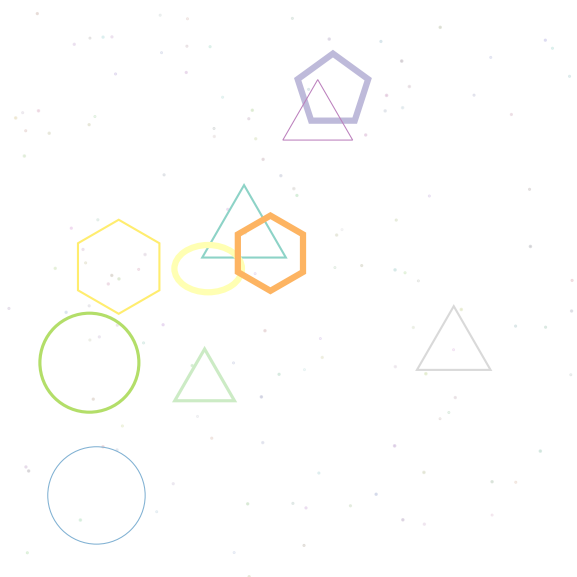[{"shape": "triangle", "thickness": 1, "radius": 0.42, "center": [0.423, 0.595]}, {"shape": "oval", "thickness": 3, "radius": 0.29, "center": [0.36, 0.534]}, {"shape": "pentagon", "thickness": 3, "radius": 0.32, "center": [0.577, 0.842]}, {"shape": "circle", "thickness": 0.5, "radius": 0.42, "center": [0.167, 0.141]}, {"shape": "hexagon", "thickness": 3, "radius": 0.33, "center": [0.468, 0.561]}, {"shape": "circle", "thickness": 1.5, "radius": 0.43, "center": [0.155, 0.371]}, {"shape": "triangle", "thickness": 1, "radius": 0.37, "center": [0.786, 0.395]}, {"shape": "triangle", "thickness": 0.5, "radius": 0.35, "center": [0.55, 0.791]}, {"shape": "triangle", "thickness": 1.5, "radius": 0.3, "center": [0.354, 0.335]}, {"shape": "hexagon", "thickness": 1, "radius": 0.41, "center": [0.206, 0.537]}]